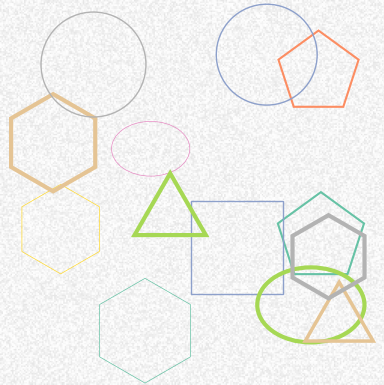[{"shape": "hexagon", "thickness": 0.5, "radius": 0.68, "center": [0.377, 0.141]}, {"shape": "pentagon", "thickness": 1.5, "radius": 0.59, "center": [0.834, 0.383]}, {"shape": "pentagon", "thickness": 1.5, "radius": 0.55, "center": [0.827, 0.811]}, {"shape": "circle", "thickness": 1, "radius": 0.65, "center": [0.693, 0.858]}, {"shape": "square", "thickness": 1, "radius": 0.6, "center": [0.616, 0.358]}, {"shape": "oval", "thickness": 0.5, "radius": 0.51, "center": [0.391, 0.614]}, {"shape": "oval", "thickness": 3, "radius": 0.7, "center": [0.807, 0.208]}, {"shape": "triangle", "thickness": 3, "radius": 0.53, "center": [0.442, 0.443]}, {"shape": "hexagon", "thickness": 0.5, "radius": 0.58, "center": [0.158, 0.405]}, {"shape": "hexagon", "thickness": 3, "radius": 0.63, "center": [0.138, 0.629]}, {"shape": "triangle", "thickness": 2.5, "radius": 0.51, "center": [0.881, 0.165]}, {"shape": "circle", "thickness": 1, "radius": 0.68, "center": [0.243, 0.832]}, {"shape": "hexagon", "thickness": 3, "radius": 0.54, "center": [0.853, 0.333]}]